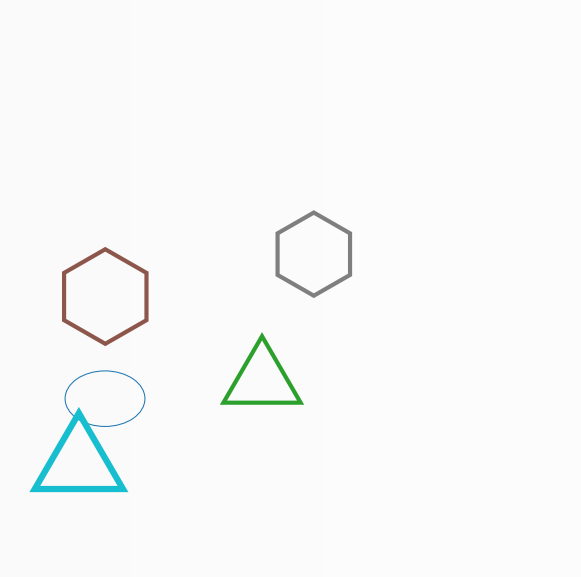[{"shape": "oval", "thickness": 0.5, "radius": 0.34, "center": [0.181, 0.309]}, {"shape": "triangle", "thickness": 2, "radius": 0.38, "center": [0.451, 0.34]}, {"shape": "hexagon", "thickness": 2, "radius": 0.41, "center": [0.181, 0.486]}, {"shape": "hexagon", "thickness": 2, "radius": 0.36, "center": [0.54, 0.559]}, {"shape": "triangle", "thickness": 3, "radius": 0.44, "center": [0.136, 0.196]}]